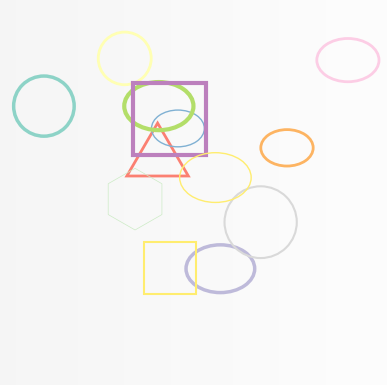[{"shape": "circle", "thickness": 2.5, "radius": 0.39, "center": [0.113, 0.724]}, {"shape": "circle", "thickness": 2, "radius": 0.34, "center": [0.322, 0.848]}, {"shape": "oval", "thickness": 2.5, "radius": 0.44, "center": [0.569, 0.302]}, {"shape": "triangle", "thickness": 2, "radius": 0.46, "center": [0.407, 0.589]}, {"shape": "oval", "thickness": 1, "radius": 0.34, "center": [0.459, 0.666]}, {"shape": "oval", "thickness": 2, "radius": 0.34, "center": [0.741, 0.616]}, {"shape": "oval", "thickness": 3, "radius": 0.45, "center": [0.41, 0.724]}, {"shape": "oval", "thickness": 2, "radius": 0.4, "center": [0.898, 0.844]}, {"shape": "circle", "thickness": 1.5, "radius": 0.47, "center": [0.673, 0.423]}, {"shape": "square", "thickness": 3, "radius": 0.47, "center": [0.437, 0.69]}, {"shape": "hexagon", "thickness": 0.5, "radius": 0.4, "center": [0.349, 0.483]}, {"shape": "square", "thickness": 1.5, "radius": 0.33, "center": [0.44, 0.303]}, {"shape": "oval", "thickness": 1, "radius": 0.46, "center": [0.556, 0.539]}]